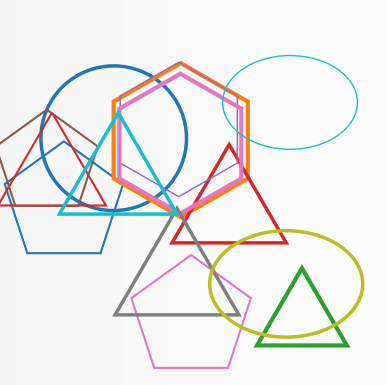[{"shape": "circle", "thickness": 2.5, "radius": 0.94, "center": [0.293, 0.641]}, {"shape": "pentagon", "thickness": 1.5, "radius": 0.8, "center": [0.165, 0.472]}, {"shape": "hexagon", "thickness": 3, "radius": 1.0, "center": [0.466, 0.636]}, {"shape": "triangle", "thickness": 3, "radius": 0.67, "center": [0.779, 0.17]}, {"shape": "triangle", "thickness": 2.5, "radius": 0.85, "center": [0.591, 0.454]}, {"shape": "triangle", "thickness": 1.5, "radius": 0.8, "center": [0.134, 0.547]}, {"shape": "hexagon", "thickness": 1, "radius": 0.87, "center": [0.461, 0.664]}, {"shape": "pentagon", "thickness": 1.5, "radius": 0.69, "center": [0.121, 0.577]}, {"shape": "pentagon", "thickness": 1.5, "radius": 0.81, "center": [0.493, 0.176]}, {"shape": "hexagon", "thickness": 3, "radius": 0.91, "center": [0.465, 0.627]}, {"shape": "triangle", "thickness": 2.5, "radius": 0.92, "center": [0.457, 0.274]}, {"shape": "oval", "thickness": 2.5, "radius": 0.99, "center": [0.739, 0.263]}, {"shape": "oval", "thickness": 1, "radius": 0.87, "center": [0.749, 0.734]}, {"shape": "triangle", "thickness": 2.5, "radius": 0.88, "center": [0.305, 0.532]}]